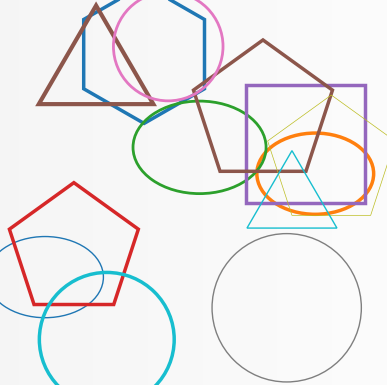[{"shape": "hexagon", "thickness": 2.5, "radius": 0.9, "center": [0.372, 0.859]}, {"shape": "oval", "thickness": 1, "radius": 0.75, "center": [0.116, 0.28]}, {"shape": "oval", "thickness": 2.5, "radius": 0.75, "center": [0.814, 0.549]}, {"shape": "oval", "thickness": 2, "radius": 0.86, "center": [0.515, 0.617]}, {"shape": "pentagon", "thickness": 2.5, "radius": 0.87, "center": [0.191, 0.351]}, {"shape": "square", "thickness": 2.5, "radius": 0.76, "center": [0.788, 0.626]}, {"shape": "triangle", "thickness": 3, "radius": 0.85, "center": [0.248, 0.815]}, {"shape": "pentagon", "thickness": 2.5, "radius": 0.94, "center": [0.679, 0.708]}, {"shape": "circle", "thickness": 2, "radius": 0.71, "center": [0.434, 0.879]}, {"shape": "circle", "thickness": 1, "radius": 0.96, "center": [0.74, 0.201]}, {"shape": "pentagon", "thickness": 0.5, "radius": 0.86, "center": [0.855, 0.58]}, {"shape": "triangle", "thickness": 1, "radius": 0.67, "center": [0.753, 0.475]}, {"shape": "circle", "thickness": 2.5, "radius": 0.87, "center": [0.276, 0.118]}]